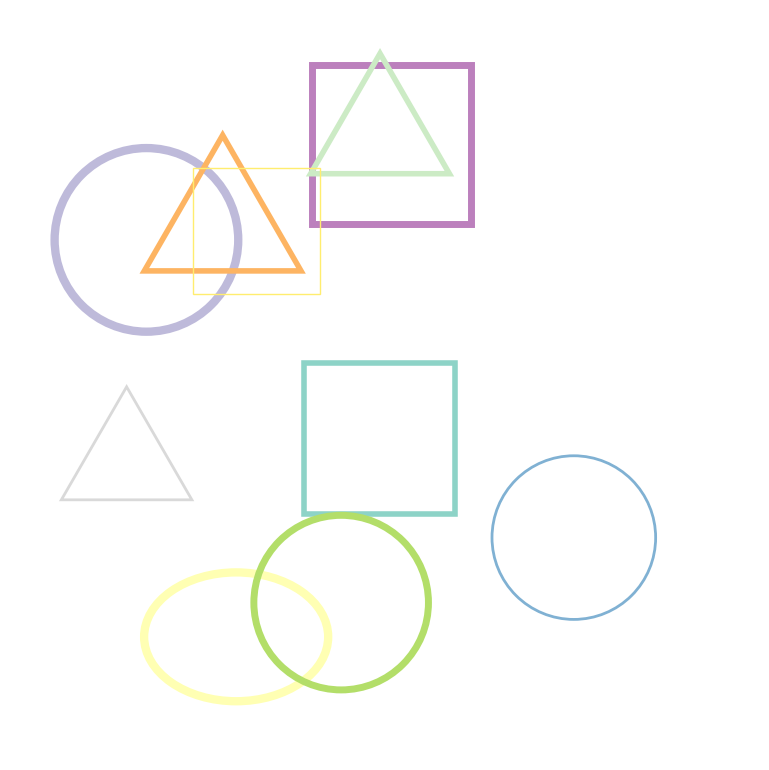[{"shape": "square", "thickness": 2, "radius": 0.49, "center": [0.493, 0.43]}, {"shape": "oval", "thickness": 3, "radius": 0.6, "center": [0.307, 0.173]}, {"shape": "circle", "thickness": 3, "radius": 0.6, "center": [0.19, 0.688]}, {"shape": "circle", "thickness": 1, "radius": 0.53, "center": [0.745, 0.302]}, {"shape": "triangle", "thickness": 2, "radius": 0.59, "center": [0.289, 0.707]}, {"shape": "circle", "thickness": 2.5, "radius": 0.57, "center": [0.443, 0.217]}, {"shape": "triangle", "thickness": 1, "radius": 0.49, "center": [0.164, 0.4]}, {"shape": "square", "thickness": 2.5, "radius": 0.52, "center": [0.509, 0.812]}, {"shape": "triangle", "thickness": 2, "radius": 0.52, "center": [0.494, 0.826]}, {"shape": "square", "thickness": 0.5, "radius": 0.41, "center": [0.333, 0.7]}]